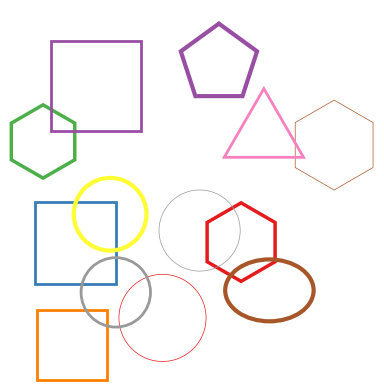[{"shape": "hexagon", "thickness": 2.5, "radius": 0.51, "center": [0.626, 0.371]}, {"shape": "circle", "thickness": 0.5, "radius": 0.57, "center": [0.422, 0.174]}, {"shape": "square", "thickness": 2, "radius": 0.53, "center": [0.196, 0.369]}, {"shape": "hexagon", "thickness": 2.5, "radius": 0.48, "center": [0.112, 0.633]}, {"shape": "pentagon", "thickness": 3, "radius": 0.52, "center": [0.569, 0.835]}, {"shape": "square", "thickness": 2, "radius": 0.58, "center": [0.25, 0.776]}, {"shape": "square", "thickness": 2, "radius": 0.46, "center": [0.187, 0.104]}, {"shape": "circle", "thickness": 3, "radius": 0.47, "center": [0.286, 0.444]}, {"shape": "oval", "thickness": 3, "radius": 0.57, "center": [0.7, 0.246]}, {"shape": "hexagon", "thickness": 0.5, "radius": 0.58, "center": [0.868, 0.623]}, {"shape": "triangle", "thickness": 2, "radius": 0.59, "center": [0.685, 0.651]}, {"shape": "circle", "thickness": 2, "radius": 0.45, "center": [0.301, 0.241]}, {"shape": "circle", "thickness": 0.5, "radius": 0.53, "center": [0.518, 0.401]}]